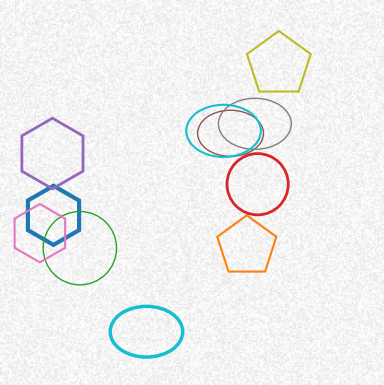[{"shape": "hexagon", "thickness": 3, "radius": 0.38, "center": [0.139, 0.441]}, {"shape": "pentagon", "thickness": 1.5, "radius": 0.4, "center": [0.641, 0.36]}, {"shape": "circle", "thickness": 1, "radius": 0.48, "center": [0.207, 0.355]}, {"shape": "circle", "thickness": 2, "radius": 0.4, "center": [0.669, 0.521]}, {"shape": "hexagon", "thickness": 2, "radius": 0.46, "center": [0.136, 0.601]}, {"shape": "oval", "thickness": 1, "radius": 0.43, "center": [0.599, 0.654]}, {"shape": "hexagon", "thickness": 1.5, "radius": 0.38, "center": [0.104, 0.394]}, {"shape": "oval", "thickness": 1, "radius": 0.47, "center": [0.662, 0.678]}, {"shape": "pentagon", "thickness": 1.5, "radius": 0.44, "center": [0.724, 0.833]}, {"shape": "oval", "thickness": 1.5, "radius": 0.48, "center": [0.581, 0.66]}, {"shape": "oval", "thickness": 2.5, "radius": 0.47, "center": [0.38, 0.138]}]